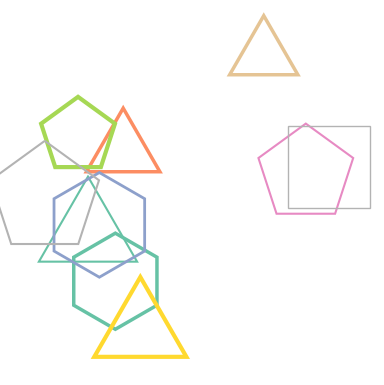[{"shape": "triangle", "thickness": 1.5, "radius": 0.74, "center": [0.229, 0.394]}, {"shape": "hexagon", "thickness": 2.5, "radius": 0.62, "center": [0.3, 0.27]}, {"shape": "triangle", "thickness": 2.5, "radius": 0.55, "center": [0.32, 0.609]}, {"shape": "hexagon", "thickness": 2, "radius": 0.68, "center": [0.258, 0.416]}, {"shape": "pentagon", "thickness": 1.5, "radius": 0.65, "center": [0.794, 0.55]}, {"shape": "pentagon", "thickness": 3, "radius": 0.5, "center": [0.203, 0.648]}, {"shape": "triangle", "thickness": 3, "radius": 0.69, "center": [0.365, 0.142]}, {"shape": "triangle", "thickness": 2.5, "radius": 0.51, "center": [0.685, 0.857]}, {"shape": "square", "thickness": 1, "radius": 0.53, "center": [0.855, 0.565]}, {"shape": "pentagon", "thickness": 1.5, "radius": 0.74, "center": [0.116, 0.486]}]